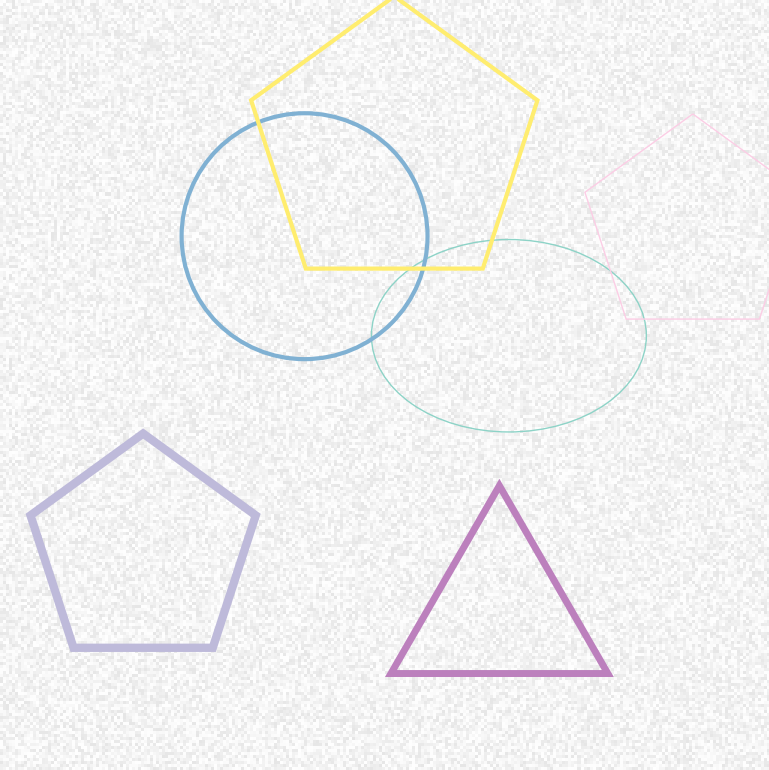[{"shape": "oval", "thickness": 0.5, "radius": 0.89, "center": [0.661, 0.564]}, {"shape": "pentagon", "thickness": 3, "radius": 0.77, "center": [0.186, 0.283]}, {"shape": "circle", "thickness": 1.5, "radius": 0.8, "center": [0.396, 0.693]}, {"shape": "pentagon", "thickness": 0.5, "radius": 0.74, "center": [0.9, 0.705]}, {"shape": "triangle", "thickness": 2.5, "radius": 0.81, "center": [0.649, 0.207]}, {"shape": "pentagon", "thickness": 1.5, "radius": 0.98, "center": [0.512, 0.809]}]